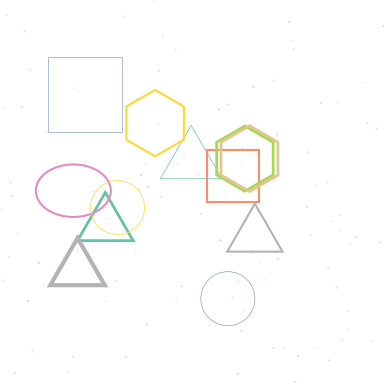[{"shape": "triangle", "thickness": 0.5, "radius": 0.46, "center": [0.496, 0.582]}, {"shape": "triangle", "thickness": 2, "radius": 0.42, "center": [0.274, 0.417]}, {"shape": "square", "thickness": 1.5, "radius": 0.34, "center": [0.604, 0.544]}, {"shape": "square", "thickness": 0.5, "radius": 0.48, "center": [0.221, 0.755]}, {"shape": "circle", "thickness": 0.5, "radius": 0.35, "center": [0.592, 0.224]}, {"shape": "oval", "thickness": 1.5, "radius": 0.49, "center": [0.191, 0.505]}, {"shape": "hexagon", "thickness": 2, "radius": 0.42, "center": [0.636, 0.588]}, {"shape": "circle", "thickness": 0.5, "radius": 0.35, "center": [0.305, 0.461]}, {"shape": "hexagon", "thickness": 1.5, "radius": 0.43, "center": [0.403, 0.68]}, {"shape": "hexagon", "thickness": 2, "radius": 0.43, "center": [0.648, 0.588]}, {"shape": "triangle", "thickness": 1.5, "radius": 0.41, "center": [0.662, 0.388]}, {"shape": "triangle", "thickness": 3, "radius": 0.41, "center": [0.201, 0.3]}]